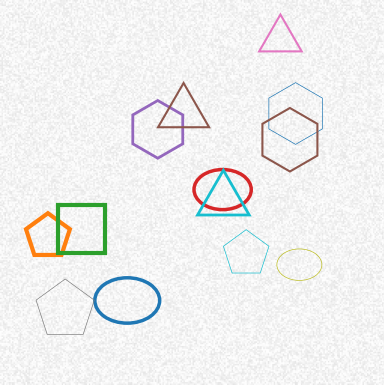[{"shape": "hexagon", "thickness": 0.5, "radius": 0.4, "center": [0.768, 0.705]}, {"shape": "oval", "thickness": 2.5, "radius": 0.42, "center": [0.331, 0.22]}, {"shape": "pentagon", "thickness": 3, "radius": 0.3, "center": [0.125, 0.386]}, {"shape": "square", "thickness": 3, "radius": 0.31, "center": [0.212, 0.405]}, {"shape": "oval", "thickness": 2.5, "radius": 0.37, "center": [0.578, 0.508]}, {"shape": "hexagon", "thickness": 2, "radius": 0.37, "center": [0.41, 0.664]}, {"shape": "hexagon", "thickness": 1.5, "radius": 0.41, "center": [0.753, 0.637]}, {"shape": "triangle", "thickness": 1.5, "radius": 0.38, "center": [0.477, 0.708]}, {"shape": "triangle", "thickness": 1.5, "radius": 0.32, "center": [0.728, 0.898]}, {"shape": "pentagon", "thickness": 0.5, "radius": 0.4, "center": [0.169, 0.196]}, {"shape": "oval", "thickness": 0.5, "radius": 0.29, "center": [0.778, 0.313]}, {"shape": "pentagon", "thickness": 0.5, "radius": 0.31, "center": [0.639, 0.341]}, {"shape": "triangle", "thickness": 2, "radius": 0.39, "center": [0.58, 0.48]}]